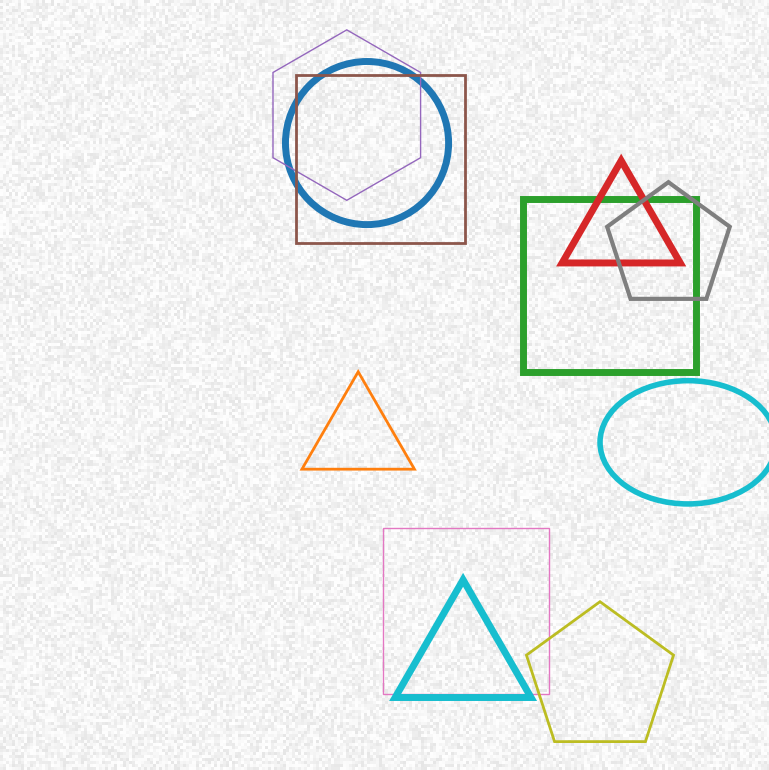[{"shape": "circle", "thickness": 2.5, "radius": 0.53, "center": [0.477, 0.814]}, {"shape": "triangle", "thickness": 1, "radius": 0.42, "center": [0.465, 0.433]}, {"shape": "square", "thickness": 2.5, "radius": 0.56, "center": [0.792, 0.629]}, {"shape": "triangle", "thickness": 2.5, "radius": 0.44, "center": [0.807, 0.703]}, {"shape": "hexagon", "thickness": 0.5, "radius": 0.55, "center": [0.45, 0.851]}, {"shape": "square", "thickness": 1, "radius": 0.55, "center": [0.494, 0.793]}, {"shape": "square", "thickness": 0.5, "radius": 0.54, "center": [0.605, 0.207]}, {"shape": "pentagon", "thickness": 1.5, "radius": 0.42, "center": [0.868, 0.68]}, {"shape": "pentagon", "thickness": 1, "radius": 0.5, "center": [0.779, 0.118]}, {"shape": "triangle", "thickness": 2.5, "radius": 0.51, "center": [0.601, 0.145]}, {"shape": "oval", "thickness": 2, "radius": 0.57, "center": [0.894, 0.426]}]